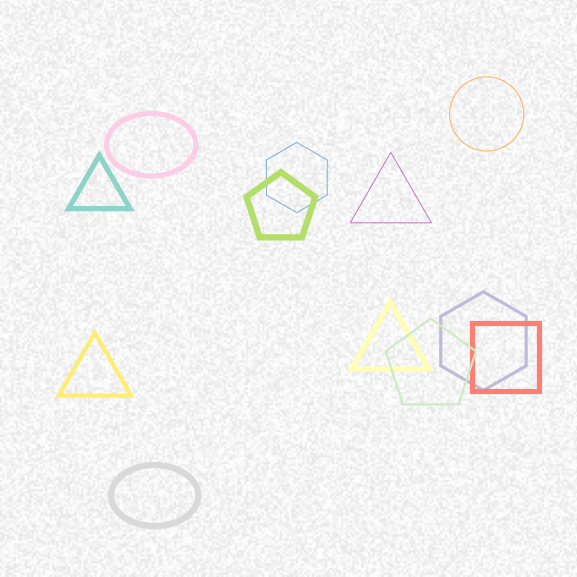[{"shape": "triangle", "thickness": 2.5, "radius": 0.31, "center": [0.172, 0.669]}, {"shape": "triangle", "thickness": 2.5, "radius": 0.39, "center": [0.676, 0.399]}, {"shape": "hexagon", "thickness": 1.5, "radius": 0.43, "center": [0.837, 0.408]}, {"shape": "square", "thickness": 2.5, "radius": 0.29, "center": [0.875, 0.381]}, {"shape": "hexagon", "thickness": 0.5, "radius": 0.3, "center": [0.514, 0.692]}, {"shape": "circle", "thickness": 0.5, "radius": 0.32, "center": [0.843, 0.802]}, {"shape": "pentagon", "thickness": 3, "radius": 0.31, "center": [0.486, 0.639]}, {"shape": "oval", "thickness": 2.5, "radius": 0.39, "center": [0.262, 0.748]}, {"shape": "oval", "thickness": 3, "radius": 0.38, "center": [0.268, 0.141]}, {"shape": "triangle", "thickness": 0.5, "radius": 0.41, "center": [0.677, 0.654]}, {"shape": "pentagon", "thickness": 1, "radius": 0.41, "center": [0.746, 0.365]}, {"shape": "triangle", "thickness": 2, "radius": 0.36, "center": [0.164, 0.35]}]